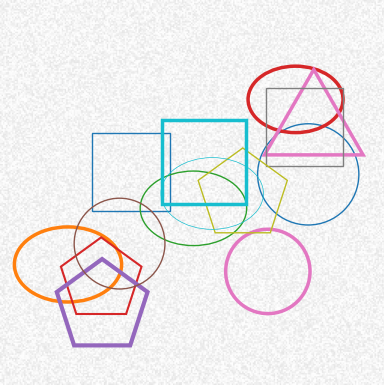[{"shape": "circle", "thickness": 1, "radius": 0.66, "center": [0.801, 0.547]}, {"shape": "square", "thickness": 1, "radius": 0.51, "center": [0.341, 0.554]}, {"shape": "oval", "thickness": 2.5, "radius": 0.7, "center": [0.177, 0.313]}, {"shape": "oval", "thickness": 1, "radius": 0.69, "center": [0.502, 0.459]}, {"shape": "pentagon", "thickness": 1.5, "radius": 0.55, "center": [0.263, 0.273]}, {"shape": "oval", "thickness": 2.5, "radius": 0.62, "center": [0.768, 0.742]}, {"shape": "pentagon", "thickness": 3, "radius": 0.62, "center": [0.265, 0.203]}, {"shape": "circle", "thickness": 1, "radius": 0.59, "center": [0.311, 0.367]}, {"shape": "circle", "thickness": 2.5, "radius": 0.55, "center": [0.696, 0.295]}, {"shape": "triangle", "thickness": 2.5, "radius": 0.74, "center": [0.815, 0.672]}, {"shape": "square", "thickness": 1, "radius": 0.51, "center": [0.791, 0.669]}, {"shape": "pentagon", "thickness": 1, "radius": 0.61, "center": [0.631, 0.494]}, {"shape": "oval", "thickness": 0.5, "radius": 0.67, "center": [0.551, 0.498]}, {"shape": "square", "thickness": 2.5, "radius": 0.55, "center": [0.53, 0.579]}]